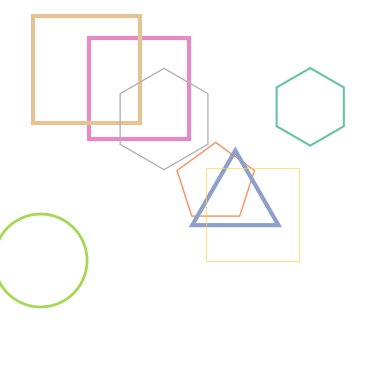[{"shape": "hexagon", "thickness": 1.5, "radius": 0.5, "center": [0.806, 0.722]}, {"shape": "pentagon", "thickness": 1, "radius": 0.53, "center": [0.56, 0.524]}, {"shape": "triangle", "thickness": 3, "radius": 0.65, "center": [0.611, 0.48]}, {"shape": "square", "thickness": 3, "radius": 0.65, "center": [0.361, 0.77]}, {"shape": "circle", "thickness": 2, "radius": 0.6, "center": [0.105, 0.323]}, {"shape": "square", "thickness": 0.5, "radius": 0.61, "center": [0.655, 0.443]}, {"shape": "square", "thickness": 3, "radius": 0.69, "center": [0.224, 0.82]}, {"shape": "hexagon", "thickness": 1, "radius": 0.66, "center": [0.426, 0.691]}]